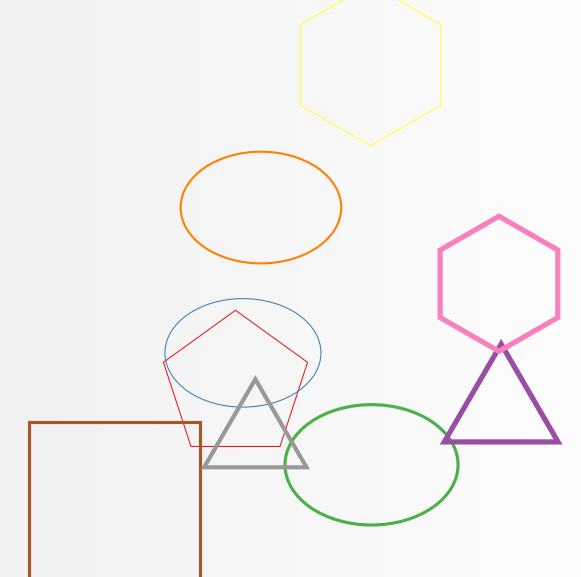[{"shape": "pentagon", "thickness": 0.5, "radius": 0.65, "center": [0.405, 0.331]}, {"shape": "oval", "thickness": 0.5, "radius": 0.67, "center": [0.418, 0.388]}, {"shape": "oval", "thickness": 1.5, "radius": 0.74, "center": [0.639, 0.194]}, {"shape": "triangle", "thickness": 2.5, "radius": 0.56, "center": [0.862, 0.29]}, {"shape": "oval", "thickness": 1, "radius": 0.69, "center": [0.449, 0.64]}, {"shape": "hexagon", "thickness": 0.5, "radius": 0.7, "center": [0.638, 0.887]}, {"shape": "square", "thickness": 1.5, "radius": 0.74, "center": [0.197, 0.121]}, {"shape": "hexagon", "thickness": 2.5, "radius": 0.58, "center": [0.858, 0.508]}, {"shape": "triangle", "thickness": 2, "radius": 0.51, "center": [0.439, 0.241]}]